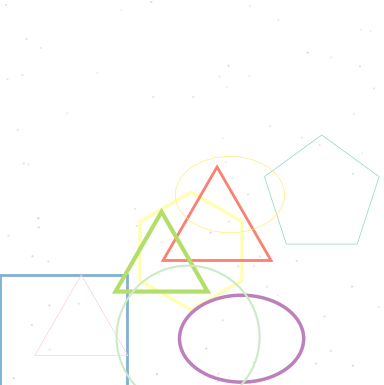[{"shape": "pentagon", "thickness": 0.5, "radius": 0.78, "center": [0.836, 0.493]}, {"shape": "hexagon", "thickness": 2.5, "radius": 0.76, "center": [0.496, 0.348]}, {"shape": "triangle", "thickness": 2, "radius": 0.81, "center": [0.564, 0.404]}, {"shape": "square", "thickness": 2, "radius": 0.82, "center": [0.165, 0.12]}, {"shape": "triangle", "thickness": 3, "radius": 0.69, "center": [0.42, 0.312]}, {"shape": "triangle", "thickness": 0.5, "radius": 0.7, "center": [0.211, 0.146]}, {"shape": "oval", "thickness": 2.5, "radius": 0.81, "center": [0.628, 0.12]}, {"shape": "circle", "thickness": 1.5, "radius": 0.93, "center": [0.489, 0.124]}, {"shape": "oval", "thickness": 0.5, "radius": 0.71, "center": [0.597, 0.495]}]